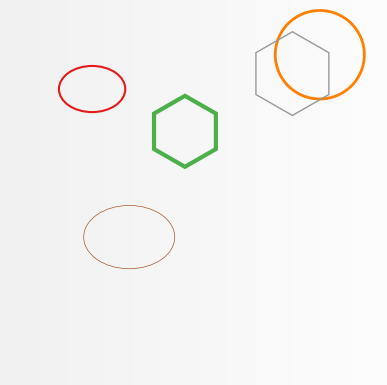[{"shape": "oval", "thickness": 1.5, "radius": 0.43, "center": [0.238, 0.769]}, {"shape": "hexagon", "thickness": 3, "radius": 0.46, "center": [0.477, 0.659]}, {"shape": "circle", "thickness": 2, "radius": 0.57, "center": [0.825, 0.858]}, {"shape": "oval", "thickness": 0.5, "radius": 0.59, "center": [0.333, 0.384]}, {"shape": "hexagon", "thickness": 1, "radius": 0.54, "center": [0.755, 0.809]}]